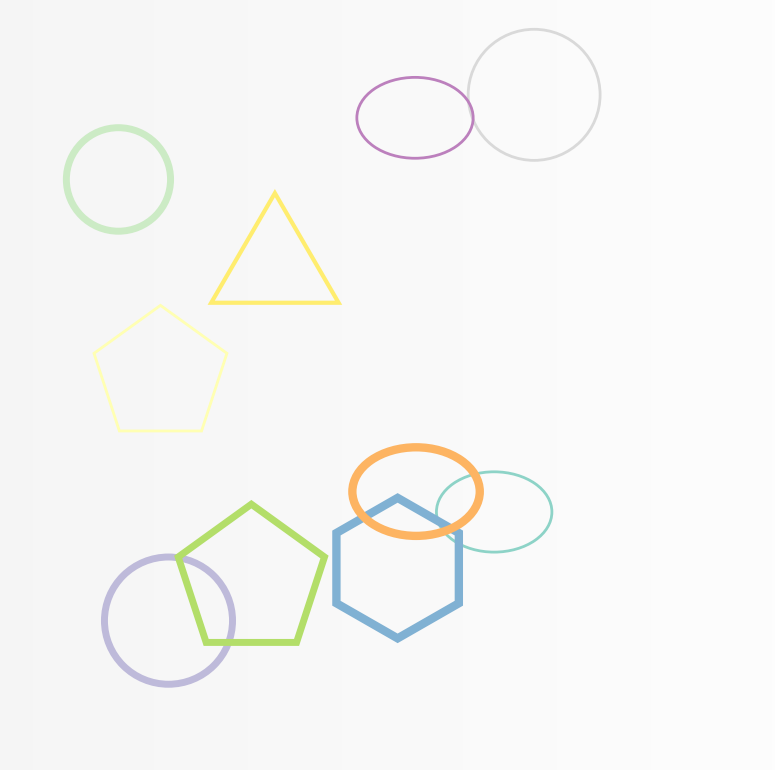[{"shape": "oval", "thickness": 1, "radius": 0.37, "center": [0.638, 0.335]}, {"shape": "pentagon", "thickness": 1, "radius": 0.45, "center": [0.207, 0.513]}, {"shape": "circle", "thickness": 2.5, "radius": 0.41, "center": [0.217, 0.194]}, {"shape": "hexagon", "thickness": 3, "radius": 0.46, "center": [0.513, 0.262]}, {"shape": "oval", "thickness": 3, "radius": 0.41, "center": [0.537, 0.362]}, {"shape": "pentagon", "thickness": 2.5, "radius": 0.5, "center": [0.324, 0.246]}, {"shape": "circle", "thickness": 1, "radius": 0.43, "center": [0.689, 0.877]}, {"shape": "oval", "thickness": 1, "radius": 0.38, "center": [0.535, 0.847]}, {"shape": "circle", "thickness": 2.5, "radius": 0.34, "center": [0.153, 0.767]}, {"shape": "triangle", "thickness": 1.5, "radius": 0.47, "center": [0.355, 0.654]}]